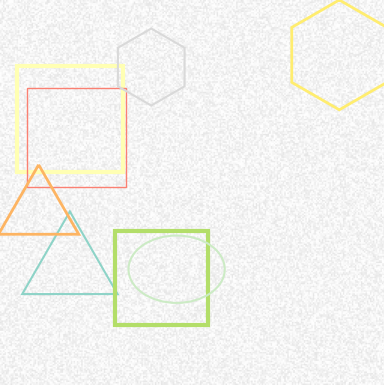[{"shape": "triangle", "thickness": 1.5, "radius": 0.71, "center": [0.181, 0.308]}, {"shape": "square", "thickness": 3, "radius": 0.69, "center": [0.182, 0.692]}, {"shape": "square", "thickness": 1, "radius": 0.65, "center": [0.198, 0.642]}, {"shape": "triangle", "thickness": 2, "radius": 0.6, "center": [0.1, 0.452]}, {"shape": "square", "thickness": 3, "radius": 0.61, "center": [0.42, 0.278]}, {"shape": "hexagon", "thickness": 1.5, "radius": 0.5, "center": [0.393, 0.826]}, {"shape": "oval", "thickness": 1.5, "radius": 0.63, "center": [0.459, 0.301]}, {"shape": "hexagon", "thickness": 2, "radius": 0.71, "center": [0.881, 0.857]}]